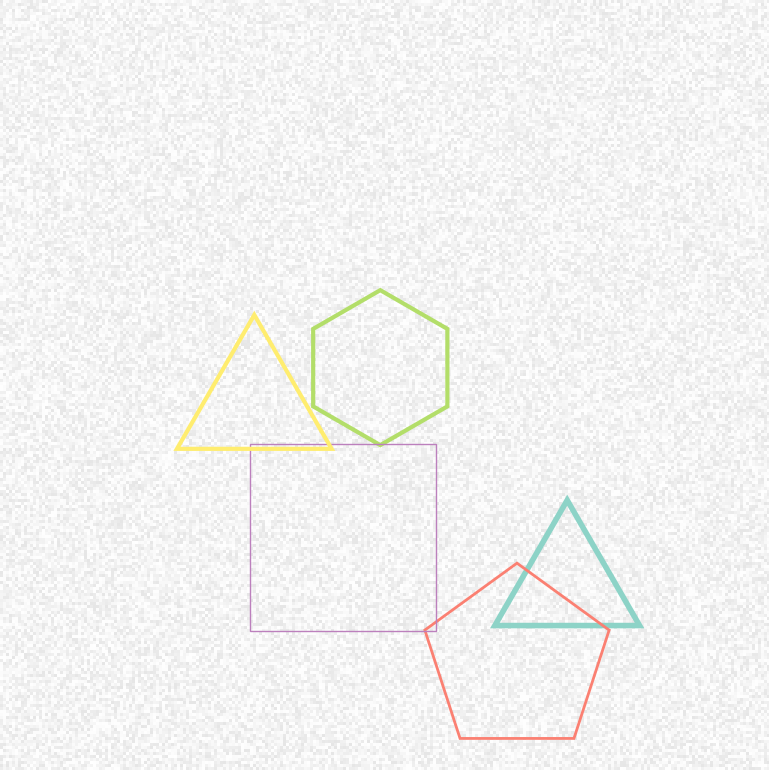[{"shape": "triangle", "thickness": 2, "radius": 0.54, "center": [0.737, 0.242]}, {"shape": "pentagon", "thickness": 1, "radius": 0.63, "center": [0.671, 0.143]}, {"shape": "hexagon", "thickness": 1.5, "radius": 0.5, "center": [0.494, 0.523]}, {"shape": "square", "thickness": 0.5, "radius": 0.61, "center": [0.445, 0.302]}, {"shape": "triangle", "thickness": 1.5, "radius": 0.58, "center": [0.33, 0.475]}]